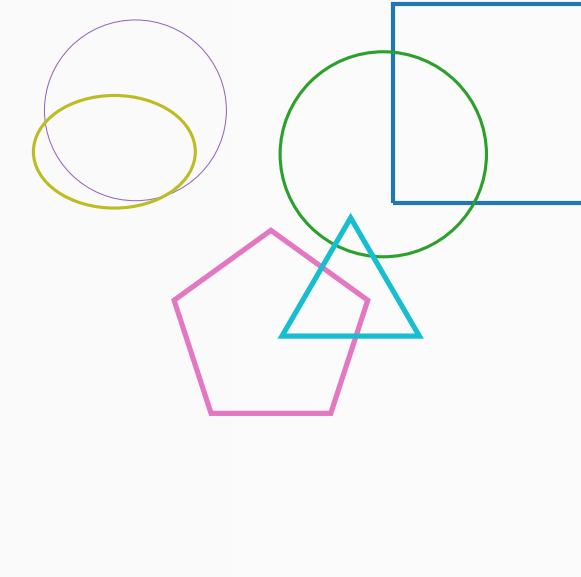[{"shape": "square", "thickness": 2, "radius": 0.86, "center": [0.847, 0.82]}, {"shape": "circle", "thickness": 1.5, "radius": 0.89, "center": [0.659, 0.732]}, {"shape": "circle", "thickness": 0.5, "radius": 0.78, "center": [0.233, 0.808]}, {"shape": "pentagon", "thickness": 2.5, "radius": 0.88, "center": [0.466, 0.425]}, {"shape": "oval", "thickness": 1.5, "radius": 0.7, "center": [0.197, 0.736]}, {"shape": "triangle", "thickness": 2.5, "radius": 0.68, "center": [0.603, 0.485]}]